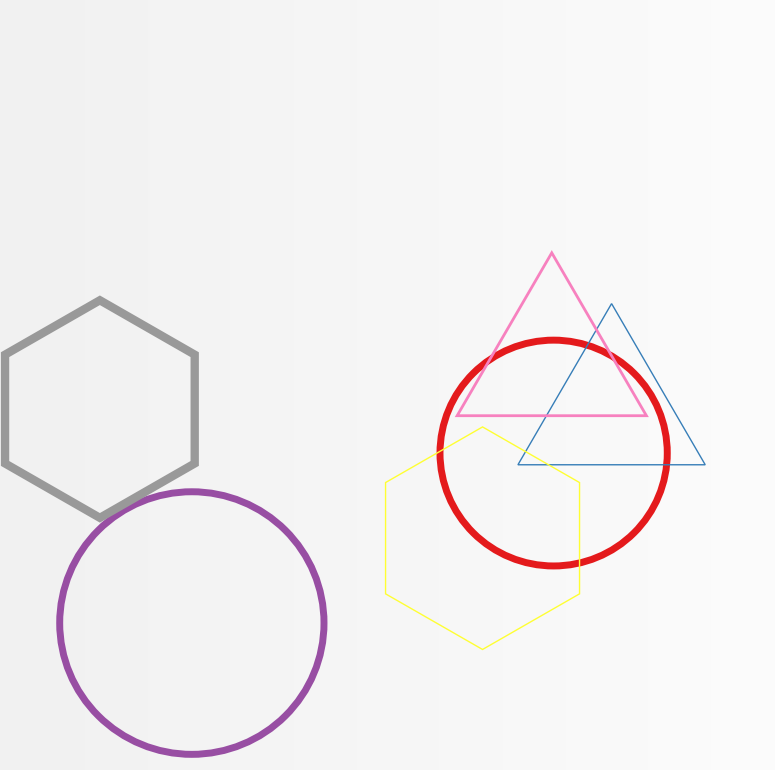[{"shape": "circle", "thickness": 2.5, "radius": 0.73, "center": [0.714, 0.412]}, {"shape": "triangle", "thickness": 0.5, "radius": 0.7, "center": [0.789, 0.466]}, {"shape": "circle", "thickness": 2.5, "radius": 0.85, "center": [0.248, 0.191]}, {"shape": "hexagon", "thickness": 0.5, "radius": 0.72, "center": [0.623, 0.301]}, {"shape": "triangle", "thickness": 1, "radius": 0.71, "center": [0.712, 0.531]}, {"shape": "hexagon", "thickness": 3, "radius": 0.71, "center": [0.129, 0.469]}]